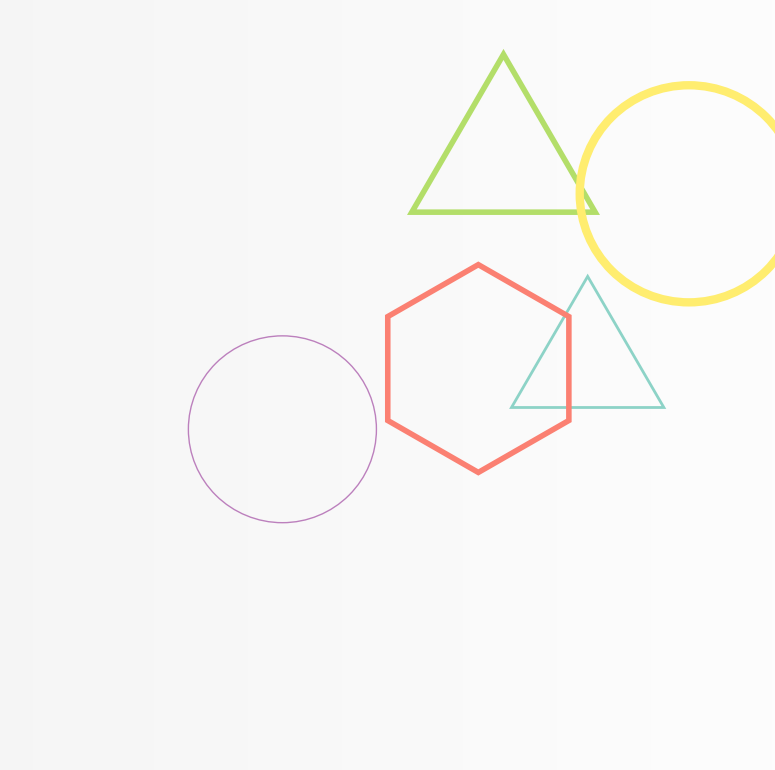[{"shape": "triangle", "thickness": 1, "radius": 0.57, "center": [0.758, 0.528]}, {"shape": "hexagon", "thickness": 2, "radius": 0.67, "center": [0.617, 0.521]}, {"shape": "triangle", "thickness": 2, "radius": 0.68, "center": [0.65, 0.793]}, {"shape": "circle", "thickness": 0.5, "radius": 0.61, "center": [0.364, 0.443]}, {"shape": "circle", "thickness": 3, "radius": 0.7, "center": [0.889, 0.748]}]